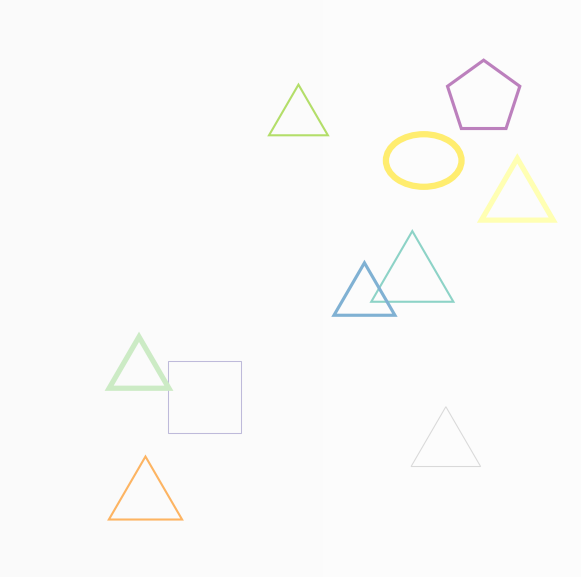[{"shape": "triangle", "thickness": 1, "radius": 0.41, "center": [0.709, 0.517]}, {"shape": "triangle", "thickness": 2.5, "radius": 0.36, "center": [0.89, 0.654]}, {"shape": "square", "thickness": 0.5, "radius": 0.31, "center": [0.352, 0.311]}, {"shape": "triangle", "thickness": 1.5, "radius": 0.3, "center": [0.627, 0.483]}, {"shape": "triangle", "thickness": 1, "radius": 0.36, "center": [0.25, 0.136]}, {"shape": "triangle", "thickness": 1, "radius": 0.29, "center": [0.513, 0.794]}, {"shape": "triangle", "thickness": 0.5, "radius": 0.35, "center": [0.767, 0.226]}, {"shape": "pentagon", "thickness": 1.5, "radius": 0.33, "center": [0.832, 0.829]}, {"shape": "triangle", "thickness": 2.5, "radius": 0.3, "center": [0.239, 0.357]}, {"shape": "oval", "thickness": 3, "radius": 0.33, "center": [0.729, 0.721]}]